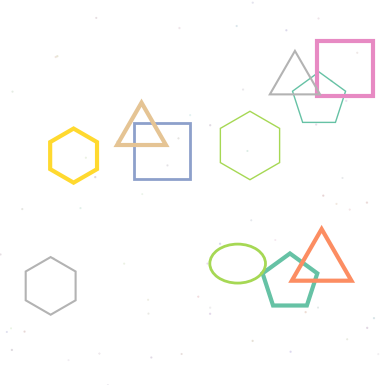[{"shape": "pentagon", "thickness": 3, "radius": 0.37, "center": [0.753, 0.267]}, {"shape": "pentagon", "thickness": 1, "radius": 0.36, "center": [0.829, 0.741]}, {"shape": "triangle", "thickness": 3, "radius": 0.45, "center": [0.835, 0.316]}, {"shape": "square", "thickness": 2, "radius": 0.36, "center": [0.421, 0.608]}, {"shape": "square", "thickness": 3, "radius": 0.36, "center": [0.896, 0.822]}, {"shape": "oval", "thickness": 2, "radius": 0.36, "center": [0.617, 0.315]}, {"shape": "hexagon", "thickness": 1, "radius": 0.44, "center": [0.649, 0.622]}, {"shape": "hexagon", "thickness": 3, "radius": 0.35, "center": [0.191, 0.596]}, {"shape": "triangle", "thickness": 3, "radius": 0.37, "center": [0.368, 0.66]}, {"shape": "hexagon", "thickness": 1.5, "radius": 0.37, "center": [0.132, 0.257]}, {"shape": "triangle", "thickness": 1.5, "radius": 0.38, "center": [0.766, 0.793]}]